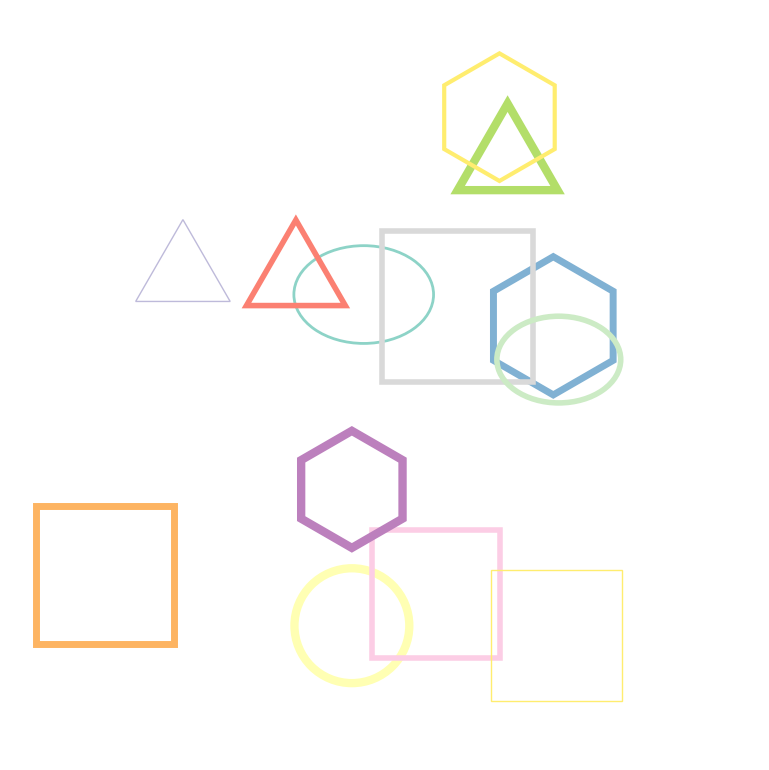[{"shape": "oval", "thickness": 1, "radius": 0.45, "center": [0.472, 0.617]}, {"shape": "circle", "thickness": 3, "radius": 0.37, "center": [0.457, 0.187]}, {"shape": "triangle", "thickness": 0.5, "radius": 0.35, "center": [0.238, 0.644]}, {"shape": "triangle", "thickness": 2, "radius": 0.37, "center": [0.384, 0.64]}, {"shape": "hexagon", "thickness": 2.5, "radius": 0.45, "center": [0.719, 0.577]}, {"shape": "square", "thickness": 2.5, "radius": 0.45, "center": [0.137, 0.253]}, {"shape": "triangle", "thickness": 3, "radius": 0.37, "center": [0.659, 0.791]}, {"shape": "square", "thickness": 2, "radius": 0.42, "center": [0.566, 0.229]}, {"shape": "square", "thickness": 2, "radius": 0.49, "center": [0.594, 0.602]}, {"shape": "hexagon", "thickness": 3, "radius": 0.38, "center": [0.457, 0.364]}, {"shape": "oval", "thickness": 2, "radius": 0.4, "center": [0.726, 0.533]}, {"shape": "square", "thickness": 0.5, "radius": 0.42, "center": [0.723, 0.175]}, {"shape": "hexagon", "thickness": 1.5, "radius": 0.41, "center": [0.649, 0.848]}]